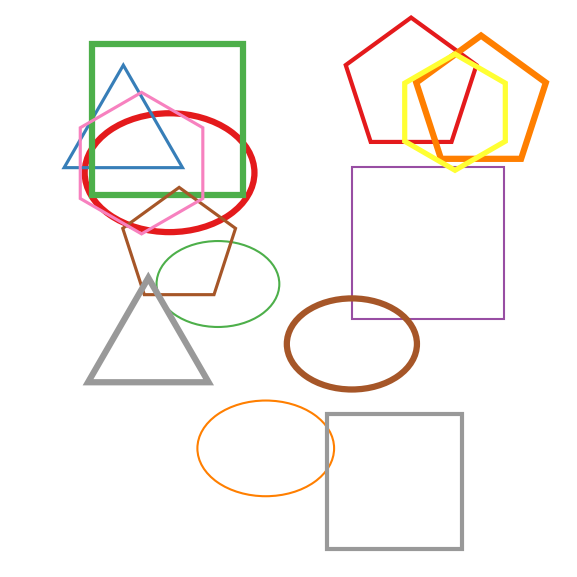[{"shape": "oval", "thickness": 3, "radius": 0.73, "center": [0.294, 0.7]}, {"shape": "pentagon", "thickness": 2, "radius": 0.6, "center": [0.712, 0.85]}, {"shape": "triangle", "thickness": 1.5, "radius": 0.59, "center": [0.214, 0.768]}, {"shape": "oval", "thickness": 1, "radius": 0.53, "center": [0.377, 0.507]}, {"shape": "square", "thickness": 3, "radius": 0.65, "center": [0.29, 0.792]}, {"shape": "square", "thickness": 1, "radius": 0.66, "center": [0.742, 0.578]}, {"shape": "oval", "thickness": 1, "radius": 0.59, "center": [0.46, 0.223]}, {"shape": "pentagon", "thickness": 3, "radius": 0.59, "center": [0.833, 0.82]}, {"shape": "hexagon", "thickness": 2.5, "radius": 0.5, "center": [0.788, 0.805]}, {"shape": "oval", "thickness": 3, "radius": 0.56, "center": [0.609, 0.404]}, {"shape": "pentagon", "thickness": 1.5, "radius": 0.51, "center": [0.31, 0.572]}, {"shape": "hexagon", "thickness": 1.5, "radius": 0.61, "center": [0.245, 0.717]}, {"shape": "triangle", "thickness": 3, "radius": 0.6, "center": [0.257, 0.397]}, {"shape": "square", "thickness": 2, "radius": 0.58, "center": [0.683, 0.165]}]